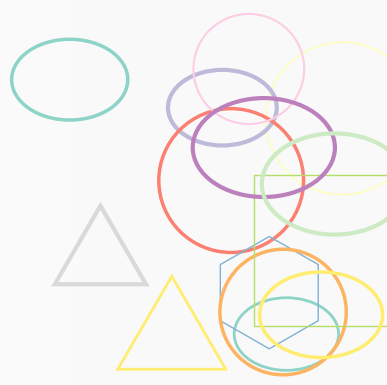[{"shape": "oval", "thickness": 2, "radius": 0.67, "center": [0.739, 0.132]}, {"shape": "oval", "thickness": 2.5, "radius": 0.75, "center": [0.18, 0.793]}, {"shape": "circle", "thickness": 1, "radius": 0.99, "center": [0.883, 0.692]}, {"shape": "oval", "thickness": 3, "radius": 0.7, "center": [0.574, 0.72]}, {"shape": "circle", "thickness": 2.5, "radius": 0.93, "center": [0.597, 0.531]}, {"shape": "hexagon", "thickness": 1, "radius": 0.73, "center": [0.695, 0.24]}, {"shape": "circle", "thickness": 2.5, "radius": 0.82, "center": [0.731, 0.19]}, {"shape": "square", "thickness": 1, "radius": 0.98, "center": [0.85, 0.349]}, {"shape": "circle", "thickness": 1.5, "radius": 0.71, "center": [0.642, 0.821]}, {"shape": "triangle", "thickness": 3, "radius": 0.68, "center": [0.259, 0.33]}, {"shape": "oval", "thickness": 3, "radius": 0.92, "center": [0.681, 0.617]}, {"shape": "oval", "thickness": 3, "radius": 0.94, "center": [0.863, 0.522]}, {"shape": "triangle", "thickness": 2, "radius": 0.8, "center": [0.443, 0.121]}, {"shape": "oval", "thickness": 2.5, "radius": 0.79, "center": [0.829, 0.182]}]